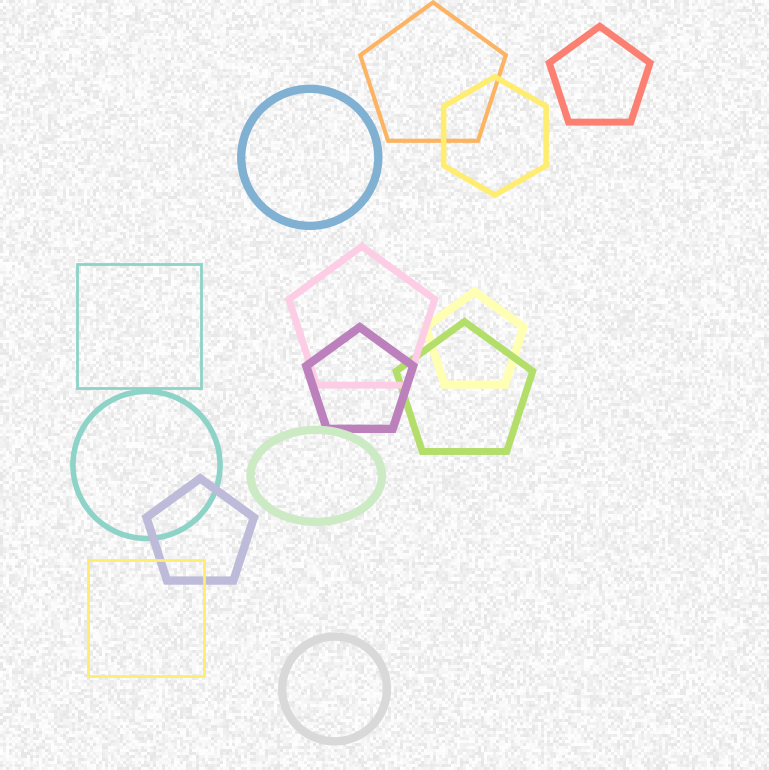[{"shape": "square", "thickness": 1, "radius": 0.4, "center": [0.181, 0.577]}, {"shape": "circle", "thickness": 2, "radius": 0.48, "center": [0.19, 0.396]}, {"shape": "pentagon", "thickness": 3, "radius": 0.33, "center": [0.616, 0.555]}, {"shape": "pentagon", "thickness": 3, "radius": 0.37, "center": [0.26, 0.305]}, {"shape": "pentagon", "thickness": 2.5, "radius": 0.34, "center": [0.779, 0.897]}, {"shape": "circle", "thickness": 3, "radius": 0.45, "center": [0.402, 0.796]}, {"shape": "pentagon", "thickness": 1.5, "radius": 0.5, "center": [0.562, 0.898]}, {"shape": "pentagon", "thickness": 2.5, "radius": 0.47, "center": [0.603, 0.489]}, {"shape": "pentagon", "thickness": 2.5, "radius": 0.5, "center": [0.47, 0.58]}, {"shape": "circle", "thickness": 3, "radius": 0.34, "center": [0.434, 0.105]}, {"shape": "pentagon", "thickness": 3, "radius": 0.36, "center": [0.467, 0.502]}, {"shape": "oval", "thickness": 3, "radius": 0.43, "center": [0.411, 0.382]}, {"shape": "hexagon", "thickness": 2, "radius": 0.38, "center": [0.643, 0.823]}, {"shape": "square", "thickness": 1, "radius": 0.37, "center": [0.19, 0.197]}]